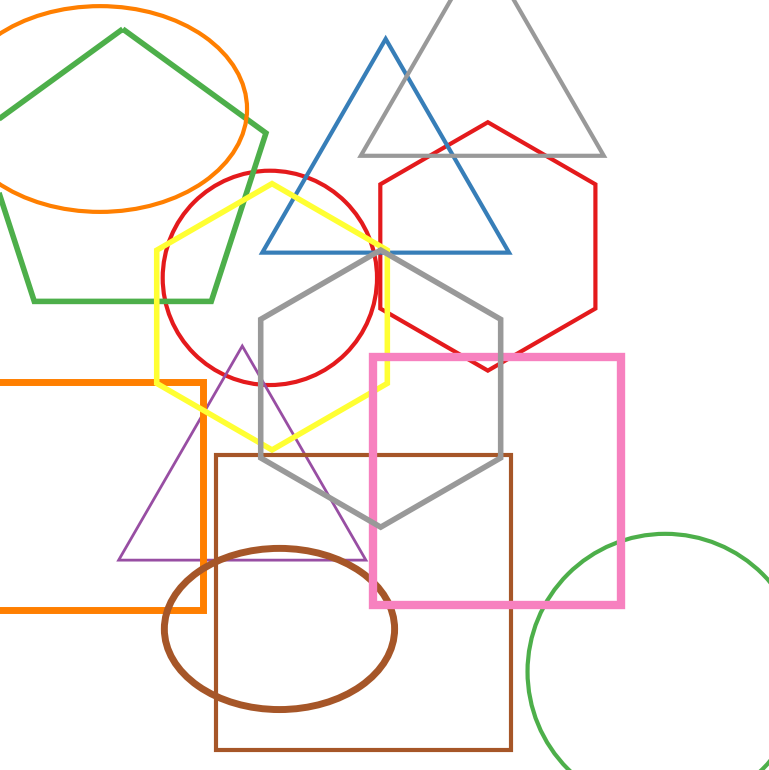[{"shape": "circle", "thickness": 1.5, "radius": 0.7, "center": [0.35, 0.639]}, {"shape": "hexagon", "thickness": 1.5, "radius": 0.81, "center": [0.634, 0.68]}, {"shape": "triangle", "thickness": 1.5, "radius": 0.93, "center": [0.501, 0.764]}, {"shape": "pentagon", "thickness": 2, "radius": 0.98, "center": [0.159, 0.767]}, {"shape": "circle", "thickness": 1.5, "radius": 0.89, "center": [0.864, 0.128]}, {"shape": "triangle", "thickness": 1, "radius": 0.93, "center": [0.315, 0.365]}, {"shape": "oval", "thickness": 1.5, "radius": 0.95, "center": [0.13, 0.858]}, {"shape": "square", "thickness": 2.5, "radius": 0.74, "center": [0.115, 0.355]}, {"shape": "hexagon", "thickness": 2, "radius": 0.86, "center": [0.353, 0.589]}, {"shape": "square", "thickness": 1.5, "radius": 0.96, "center": [0.472, 0.218]}, {"shape": "oval", "thickness": 2.5, "radius": 0.75, "center": [0.363, 0.183]}, {"shape": "square", "thickness": 3, "radius": 0.81, "center": [0.645, 0.375]}, {"shape": "triangle", "thickness": 1.5, "radius": 0.91, "center": [0.626, 0.889]}, {"shape": "hexagon", "thickness": 2, "radius": 0.9, "center": [0.494, 0.495]}]